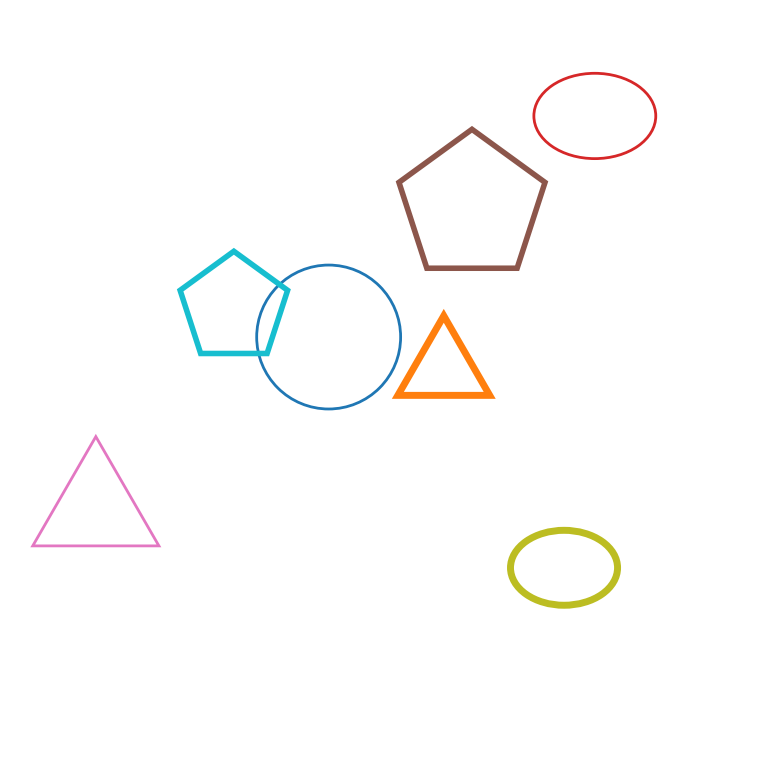[{"shape": "circle", "thickness": 1, "radius": 0.47, "center": [0.427, 0.562]}, {"shape": "triangle", "thickness": 2.5, "radius": 0.34, "center": [0.576, 0.521]}, {"shape": "oval", "thickness": 1, "radius": 0.4, "center": [0.773, 0.849]}, {"shape": "pentagon", "thickness": 2, "radius": 0.5, "center": [0.613, 0.732]}, {"shape": "triangle", "thickness": 1, "radius": 0.47, "center": [0.124, 0.338]}, {"shape": "oval", "thickness": 2.5, "radius": 0.35, "center": [0.733, 0.263]}, {"shape": "pentagon", "thickness": 2, "radius": 0.37, "center": [0.304, 0.6]}]